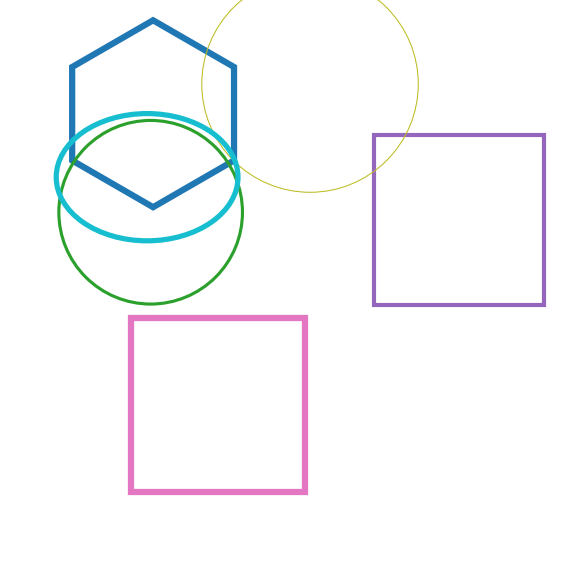[{"shape": "hexagon", "thickness": 3, "radius": 0.81, "center": [0.265, 0.802]}, {"shape": "circle", "thickness": 1.5, "radius": 0.79, "center": [0.261, 0.632]}, {"shape": "square", "thickness": 2, "radius": 0.73, "center": [0.794, 0.619]}, {"shape": "square", "thickness": 3, "radius": 0.75, "center": [0.378, 0.297]}, {"shape": "circle", "thickness": 0.5, "radius": 0.94, "center": [0.537, 0.854]}, {"shape": "oval", "thickness": 2.5, "radius": 0.79, "center": [0.255, 0.692]}]